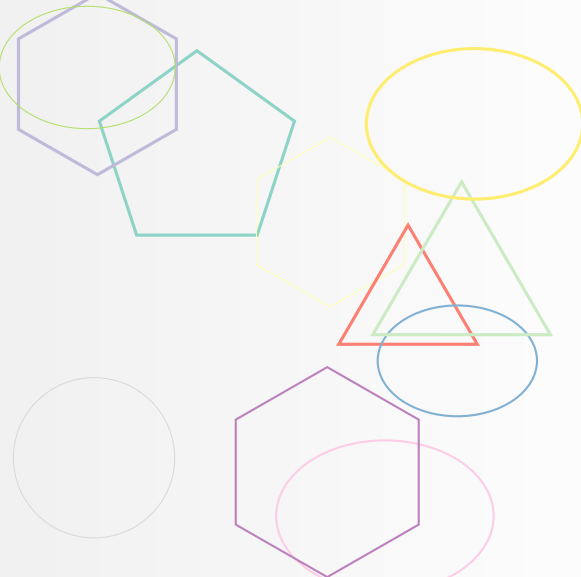[{"shape": "pentagon", "thickness": 1.5, "radius": 0.88, "center": [0.339, 0.735]}, {"shape": "hexagon", "thickness": 0.5, "radius": 0.73, "center": [0.568, 0.614]}, {"shape": "hexagon", "thickness": 1.5, "radius": 0.78, "center": [0.168, 0.853]}, {"shape": "triangle", "thickness": 1.5, "radius": 0.69, "center": [0.702, 0.472]}, {"shape": "oval", "thickness": 1, "radius": 0.69, "center": [0.787, 0.374]}, {"shape": "oval", "thickness": 0.5, "radius": 0.76, "center": [0.15, 0.882]}, {"shape": "oval", "thickness": 1, "radius": 0.94, "center": [0.662, 0.106]}, {"shape": "circle", "thickness": 0.5, "radius": 0.69, "center": [0.162, 0.206]}, {"shape": "hexagon", "thickness": 1, "radius": 0.91, "center": [0.563, 0.182]}, {"shape": "triangle", "thickness": 1.5, "radius": 0.88, "center": [0.794, 0.508]}, {"shape": "oval", "thickness": 1.5, "radius": 0.93, "center": [0.816, 0.785]}]